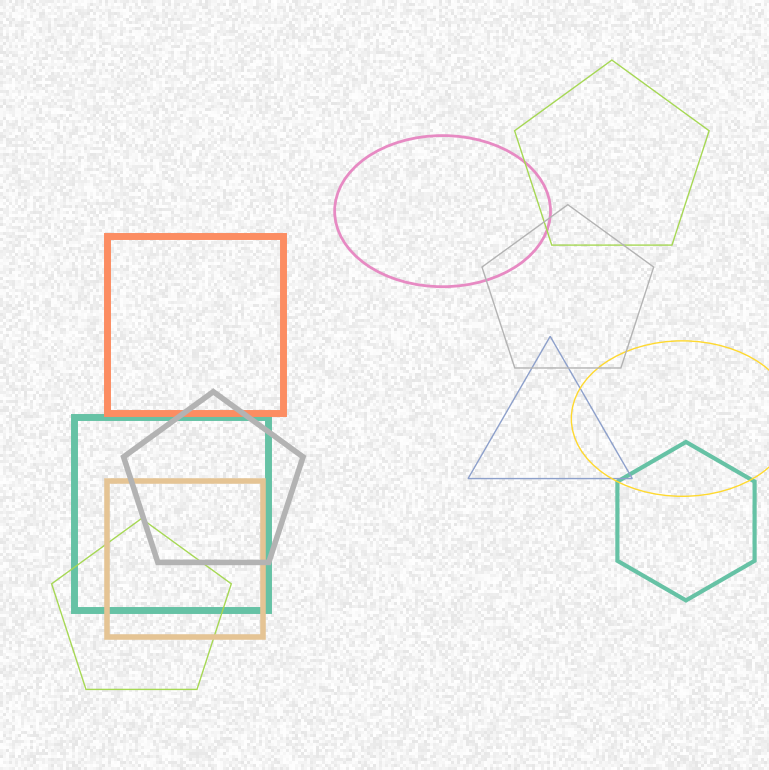[{"shape": "hexagon", "thickness": 1.5, "radius": 0.51, "center": [0.891, 0.323]}, {"shape": "square", "thickness": 2.5, "radius": 0.63, "center": [0.222, 0.333]}, {"shape": "square", "thickness": 2.5, "radius": 0.57, "center": [0.254, 0.579]}, {"shape": "triangle", "thickness": 0.5, "radius": 0.62, "center": [0.715, 0.44]}, {"shape": "oval", "thickness": 1, "radius": 0.7, "center": [0.575, 0.726]}, {"shape": "pentagon", "thickness": 0.5, "radius": 0.66, "center": [0.795, 0.789]}, {"shape": "pentagon", "thickness": 0.5, "radius": 0.61, "center": [0.184, 0.204]}, {"shape": "oval", "thickness": 0.5, "radius": 0.72, "center": [0.886, 0.456]}, {"shape": "square", "thickness": 2, "radius": 0.51, "center": [0.24, 0.273]}, {"shape": "pentagon", "thickness": 0.5, "radius": 0.59, "center": [0.737, 0.617]}, {"shape": "pentagon", "thickness": 2, "radius": 0.61, "center": [0.277, 0.369]}]